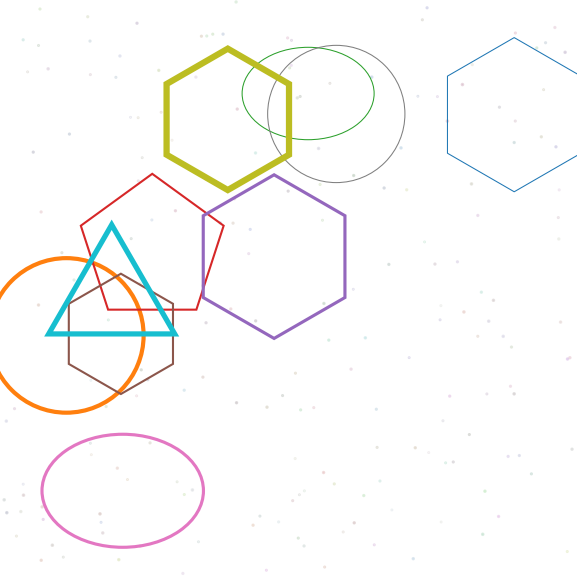[{"shape": "hexagon", "thickness": 0.5, "radius": 0.67, "center": [0.89, 0.801]}, {"shape": "circle", "thickness": 2, "radius": 0.67, "center": [0.115, 0.418]}, {"shape": "oval", "thickness": 0.5, "radius": 0.57, "center": [0.534, 0.837]}, {"shape": "pentagon", "thickness": 1, "radius": 0.65, "center": [0.264, 0.568]}, {"shape": "hexagon", "thickness": 1.5, "radius": 0.71, "center": [0.475, 0.555]}, {"shape": "hexagon", "thickness": 1, "radius": 0.52, "center": [0.209, 0.421]}, {"shape": "oval", "thickness": 1.5, "radius": 0.7, "center": [0.213, 0.149]}, {"shape": "circle", "thickness": 0.5, "radius": 0.59, "center": [0.582, 0.802]}, {"shape": "hexagon", "thickness": 3, "radius": 0.61, "center": [0.394, 0.792]}, {"shape": "triangle", "thickness": 2.5, "radius": 0.63, "center": [0.193, 0.484]}]